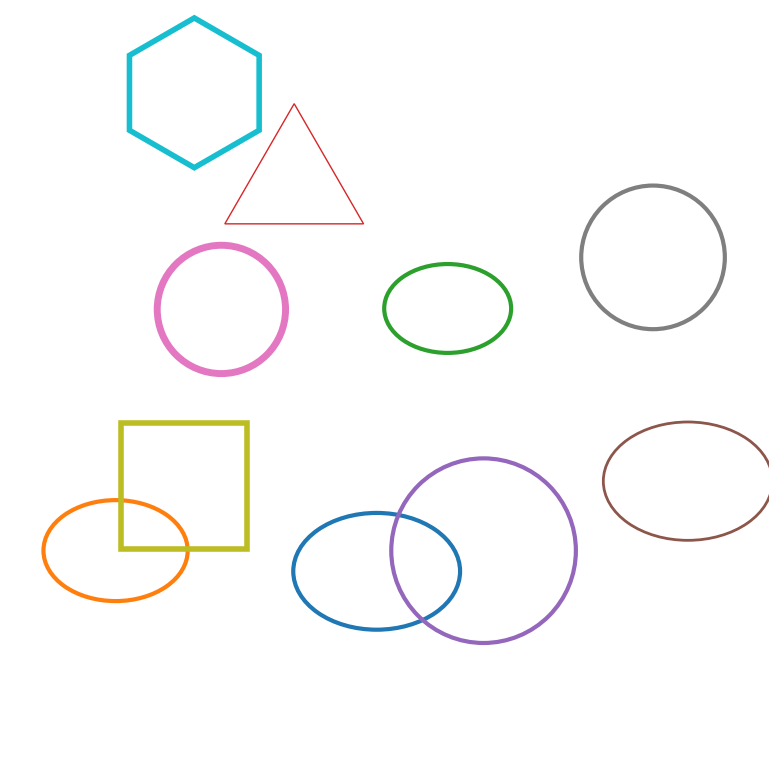[{"shape": "oval", "thickness": 1.5, "radius": 0.54, "center": [0.489, 0.258]}, {"shape": "oval", "thickness": 1.5, "radius": 0.47, "center": [0.15, 0.285]}, {"shape": "oval", "thickness": 1.5, "radius": 0.41, "center": [0.581, 0.599]}, {"shape": "triangle", "thickness": 0.5, "radius": 0.52, "center": [0.382, 0.761]}, {"shape": "circle", "thickness": 1.5, "radius": 0.6, "center": [0.628, 0.285]}, {"shape": "oval", "thickness": 1, "radius": 0.55, "center": [0.893, 0.375]}, {"shape": "circle", "thickness": 2.5, "radius": 0.42, "center": [0.288, 0.598]}, {"shape": "circle", "thickness": 1.5, "radius": 0.47, "center": [0.848, 0.666]}, {"shape": "square", "thickness": 2, "radius": 0.41, "center": [0.239, 0.369]}, {"shape": "hexagon", "thickness": 2, "radius": 0.49, "center": [0.252, 0.879]}]